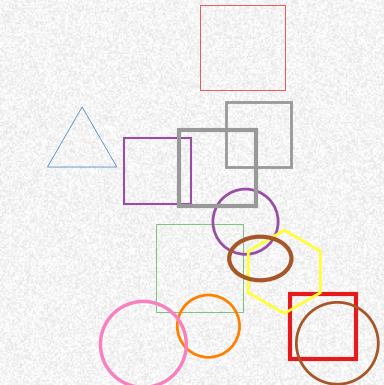[{"shape": "square", "thickness": 3, "radius": 0.42, "center": [0.839, 0.152]}, {"shape": "square", "thickness": 0.5, "radius": 0.55, "center": [0.629, 0.877]}, {"shape": "triangle", "thickness": 0.5, "radius": 0.52, "center": [0.213, 0.618]}, {"shape": "square", "thickness": 0.5, "radius": 0.57, "center": [0.518, 0.303]}, {"shape": "square", "thickness": 1.5, "radius": 0.43, "center": [0.409, 0.556]}, {"shape": "circle", "thickness": 2, "radius": 0.42, "center": [0.638, 0.424]}, {"shape": "circle", "thickness": 2, "radius": 0.4, "center": [0.541, 0.153]}, {"shape": "hexagon", "thickness": 2, "radius": 0.54, "center": [0.739, 0.294]}, {"shape": "circle", "thickness": 2, "radius": 0.53, "center": [0.876, 0.108]}, {"shape": "oval", "thickness": 3, "radius": 0.4, "center": [0.676, 0.329]}, {"shape": "circle", "thickness": 2.5, "radius": 0.56, "center": [0.372, 0.106]}, {"shape": "square", "thickness": 2, "radius": 0.42, "center": [0.671, 0.651]}, {"shape": "square", "thickness": 3, "radius": 0.5, "center": [0.565, 0.564]}]